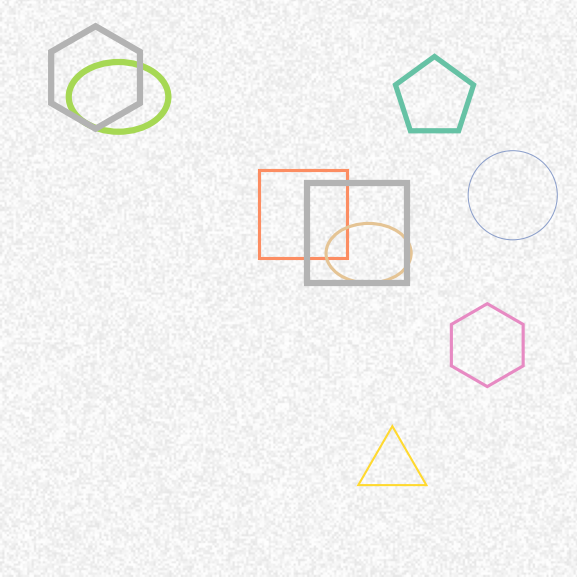[{"shape": "pentagon", "thickness": 2.5, "radius": 0.36, "center": [0.752, 0.83]}, {"shape": "square", "thickness": 1.5, "radius": 0.38, "center": [0.525, 0.629]}, {"shape": "circle", "thickness": 0.5, "radius": 0.39, "center": [0.888, 0.661]}, {"shape": "hexagon", "thickness": 1.5, "radius": 0.36, "center": [0.844, 0.401]}, {"shape": "oval", "thickness": 3, "radius": 0.43, "center": [0.205, 0.831]}, {"shape": "triangle", "thickness": 1, "radius": 0.34, "center": [0.679, 0.193]}, {"shape": "oval", "thickness": 1.5, "radius": 0.37, "center": [0.638, 0.561]}, {"shape": "square", "thickness": 3, "radius": 0.43, "center": [0.618, 0.596]}, {"shape": "hexagon", "thickness": 3, "radius": 0.44, "center": [0.165, 0.865]}]